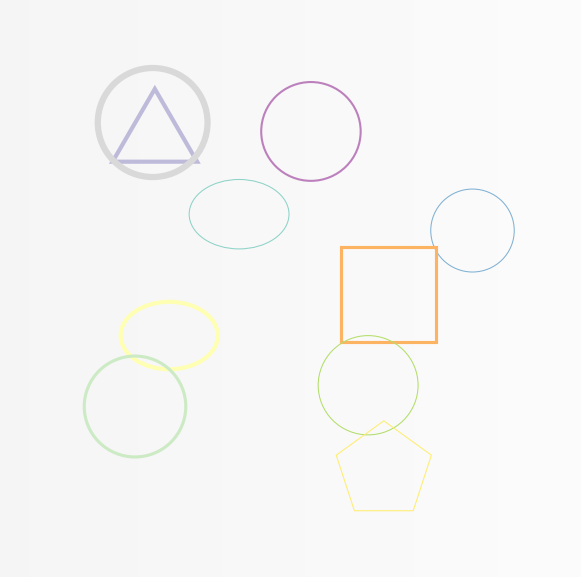[{"shape": "oval", "thickness": 0.5, "radius": 0.43, "center": [0.411, 0.628]}, {"shape": "oval", "thickness": 2, "radius": 0.42, "center": [0.291, 0.418]}, {"shape": "triangle", "thickness": 2, "radius": 0.42, "center": [0.266, 0.761]}, {"shape": "circle", "thickness": 0.5, "radius": 0.36, "center": [0.813, 0.6]}, {"shape": "square", "thickness": 1.5, "radius": 0.41, "center": [0.669, 0.489]}, {"shape": "circle", "thickness": 0.5, "radius": 0.43, "center": [0.633, 0.332]}, {"shape": "circle", "thickness": 3, "radius": 0.47, "center": [0.263, 0.787]}, {"shape": "circle", "thickness": 1, "radius": 0.43, "center": [0.535, 0.772]}, {"shape": "circle", "thickness": 1.5, "radius": 0.44, "center": [0.232, 0.295]}, {"shape": "pentagon", "thickness": 0.5, "radius": 0.43, "center": [0.66, 0.184]}]